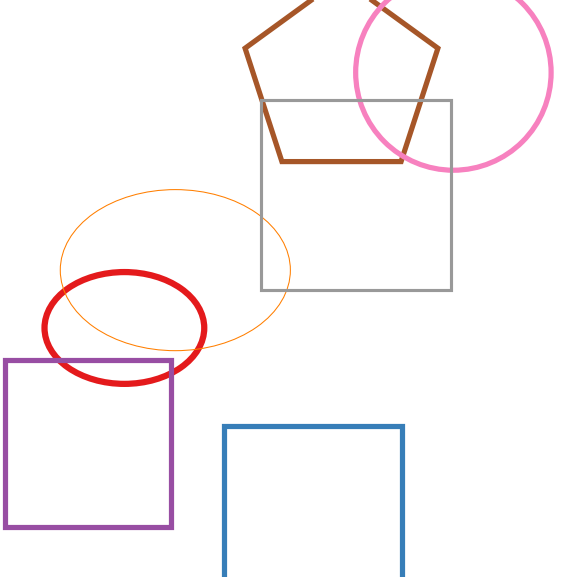[{"shape": "oval", "thickness": 3, "radius": 0.69, "center": [0.215, 0.431]}, {"shape": "square", "thickness": 2.5, "radius": 0.77, "center": [0.542, 0.109]}, {"shape": "square", "thickness": 2.5, "radius": 0.72, "center": [0.153, 0.231]}, {"shape": "oval", "thickness": 0.5, "radius": 1.0, "center": [0.304, 0.531]}, {"shape": "pentagon", "thickness": 2.5, "radius": 0.88, "center": [0.591, 0.861]}, {"shape": "circle", "thickness": 2.5, "radius": 0.85, "center": [0.785, 0.874]}, {"shape": "square", "thickness": 1.5, "radius": 0.82, "center": [0.616, 0.661]}]